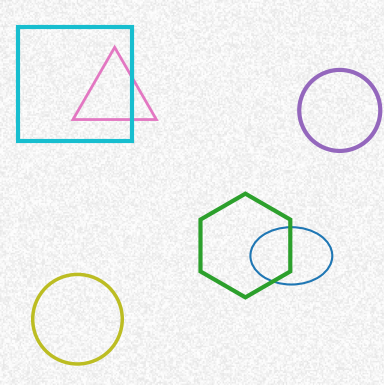[{"shape": "oval", "thickness": 1.5, "radius": 0.53, "center": [0.757, 0.335]}, {"shape": "hexagon", "thickness": 3, "radius": 0.67, "center": [0.637, 0.362]}, {"shape": "circle", "thickness": 3, "radius": 0.53, "center": [0.883, 0.713]}, {"shape": "triangle", "thickness": 2, "radius": 0.63, "center": [0.298, 0.752]}, {"shape": "circle", "thickness": 2.5, "radius": 0.58, "center": [0.201, 0.171]}, {"shape": "square", "thickness": 3, "radius": 0.74, "center": [0.195, 0.782]}]